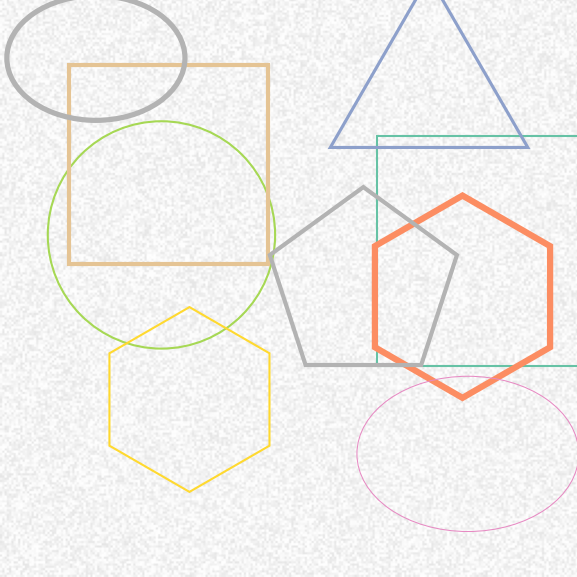[{"shape": "square", "thickness": 1, "radius": 1.0, "center": [0.853, 0.564]}, {"shape": "hexagon", "thickness": 3, "radius": 0.88, "center": [0.801, 0.485]}, {"shape": "triangle", "thickness": 1.5, "radius": 0.99, "center": [0.743, 0.842]}, {"shape": "oval", "thickness": 0.5, "radius": 0.96, "center": [0.81, 0.213]}, {"shape": "circle", "thickness": 1, "radius": 0.98, "center": [0.28, 0.592]}, {"shape": "hexagon", "thickness": 1, "radius": 0.8, "center": [0.328, 0.307]}, {"shape": "square", "thickness": 2, "radius": 0.86, "center": [0.291, 0.714]}, {"shape": "pentagon", "thickness": 2, "radius": 0.85, "center": [0.629, 0.505]}, {"shape": "oval", "thickness": 2.5, "radius": 0.77, "center": [0.166, 0.899]}]